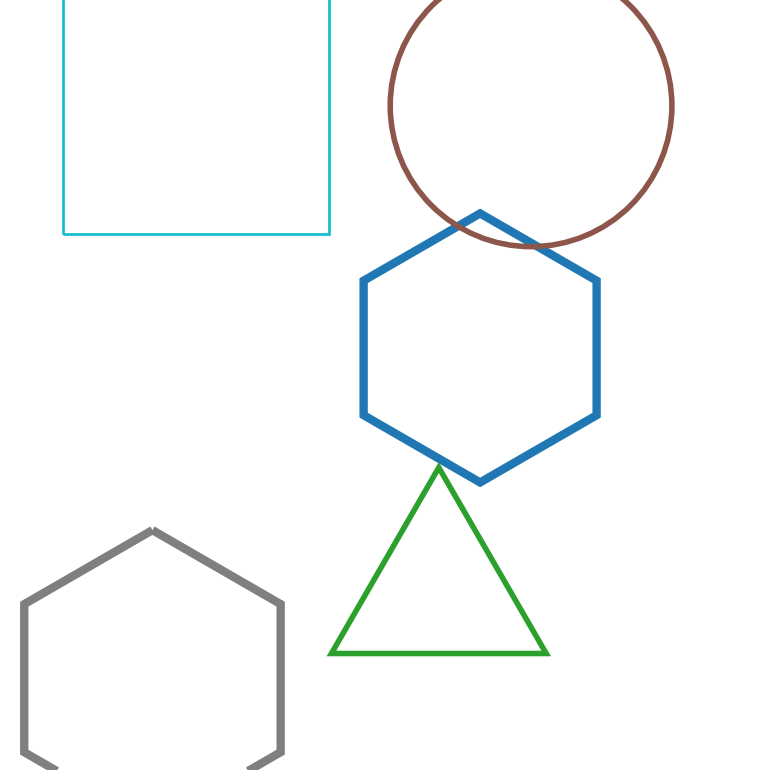[{"shape": "hexagon", "thickness": 3, "radius": 0.87, "center": [0.624, 0.548]}, {"shape": "triangle", "thickness": 2, "radius": 0.81, "center": [0.57, 0.232]}, {"shape": "circle", "thickness": 2, "radius": 0.91, "center": [0.69, 0.863]}, {"shape": "hexagon", "thickness": 3, "radius": 0.96, "center": [0.198, 0.119]}, {"shape": "square", "thickness": 1, "radius": 0.86, "center": [0.255, 0.868]}]